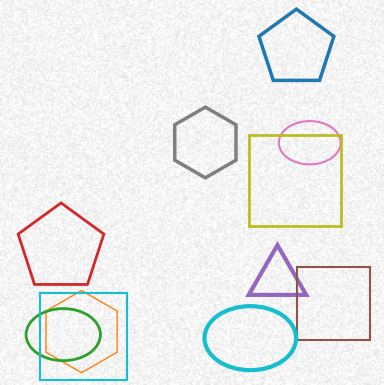[{"shape": "pentagon", "thickness": 2.5, "radius": 0.51, "center": [0.77, 0.874]}, {"shape": "hexagon", "thickness": 1, "radius": 0.53, "center": [0.212, 0.139]}, {"shape": "oval", "thickness": 2, "radius": 0.48, "center": [0.164, 0.131]}, {"shape": "pentagon", "thickness": 2, "radius": 0.59, "center": [0.158, 0.356]}, {"shape": "triangle", "thickness": 3, "radius": 0.43, "center": [0.721, 0.277]}, {"shape": "square", "thickness": 1.5, "radius": 0.48, "center": [0.866, 0.211]}, {"shape": "oval", "thickness": 1.5, "radius": 0.4, "center": [0.804, 0.629]}, {"shape": "hexagon", "thickness": 2.5, "radius": 0.46, "center": [0.533, 0.63]}, {"shape": "square", "thickness": 2, "radius": 0.6, "center": [0.765, 0.531]}, {"shape": "oval", "thickness": 3, "radius": 0.59, "center": [0.65, 0.122]}, {"shape": "square", "thickness": 1.5, "radius": 0.56, "center": [0.217, 0.126]}]